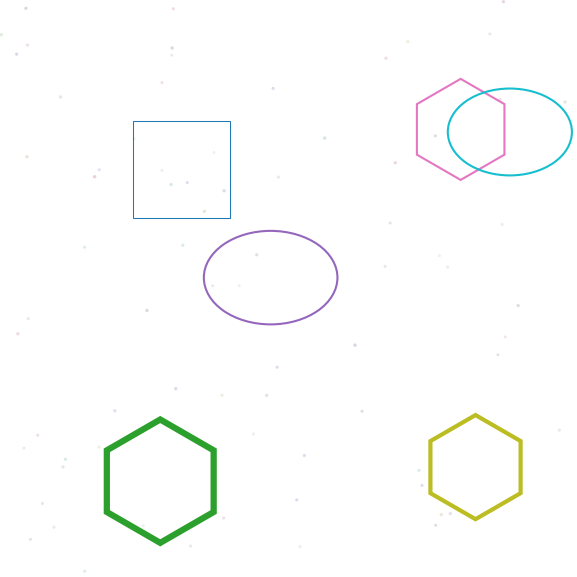[{"shape": "square", "thickness": 0.5, "radius": 0.42, "center": [0.314, 0.706]}, {"shape": "hexagon", "thickness": 3, "radius": 0.53, "center": [0.277, 0.166]}, {"shape": "oval", "thickness": 1, "radius": 0.58, "center": [0.469, 0.518]}, {"shape": "hexagon", "thickness": 1, "radius": 0.44, "center": [0.798, 0.775]}, {"shape": "hexagon", "thickness": 2, "radius": 0.45, "center": [0.823, 0.19]}, {"shape": "oval", "thickness": 1, "radius": 0.54, "center": [0.883, 0.771]}]